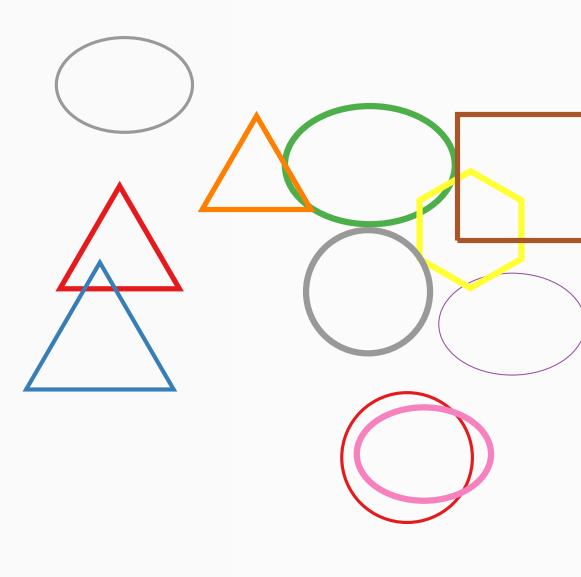[{"shape": "triangle", "thickness": 2.5, "radius": 0.59, "center": [0.206, 0.558]}, {"shape": "circle", "thickness": 1.5, "radius": 0.56, "center": [0.7, 0.207]}, {"shape": "triangle", "thickness": 2, "radius": 0.73, "center": [0.172, 0.398]}, {"shape": "oval", "thickness": 3, "radius": 0.73, "center": [0.636, 0.713]}, {"shape": "oval", "thickness": 0.5, "radius": 0.63, "center": [0.881, 0.438]}, {"shape": "triangle", "thickness": 2.5, "radius": 0.54, "center": [0.441, 0.69]}, {"shape": "hexagon", "thickness": 3, "radius": 0.51, "center": [0.809, 0.601]}, {"shape": "square", "thickness": 2.5, "radius": 0.55, "center": [0.896, 0.693]}, {"shape": "oval", "thickness": 3, "radius": 0.58, "center": [0.729, 0.213]}, {"shape": "oval", "thickness": 1.5, "radius": 0.59, "center": [0.214, 0.852]}, {"shape": "circle", "thickness": 3, "radius": 0.53, "center": [0.633, 0.494]}]